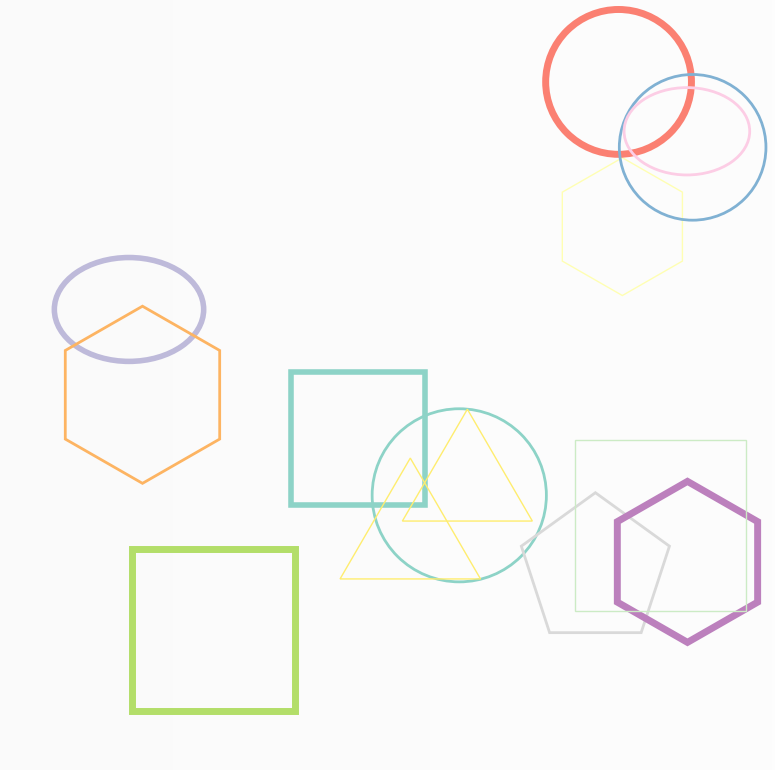[{"shape": "square", "thickness": 2, "radius": 0.43, "center": [0.462, 0.43]}, {"shape": "circle", "thickness": 1, "radius": 0.56, "center": [0.593, 0.357]}, {"shape": "hexagon", "thickness": 0.5, "radius": 0.45, "center": [0.803, 0.706]}, {"shape": "oval", "thickness": 2, "radius": 0.48, "center": [0.166, 0.598]}, {"shape": "circle", "thickness": 2.5, "radius": 0.47, "center": [0.798, 0.894]}, {"shape": "circle", "thickness": 1, "radius": 0.47, "center": [0.894, 0.809]}, {"shape": "hexagon", "thickness": 1, "radius": 0.58, "center": [0.184, 0.487]}, {"shape": "square", "thickness": 2.5, "radius": 0.53, "center": [0.276, 0.181]}, {"shape": "oval", "thickness": 1, "radius": 0.41, "center": [0.886, 0.83]}, {"shape": "pentagon", "thickness": 1, "radius": 0.5, "center": [0.768, 0.26]}, {"shape": "hexagon", "thickness": 2.5, "radius": 0.52, "center": [0.887, 0.27]}, {"shape": "square", "thickness": 0.5, "radius": 0.55, "center": [0.852, 0.317]}, {"shape": "triangle", "thickness": 0.5, "radius": 0.52, "center": [0.529, 0.3]}, {"shape": "triangle", "thickness": 0.5, "radius": 0.48, "center": [0.603, 0.372]}]